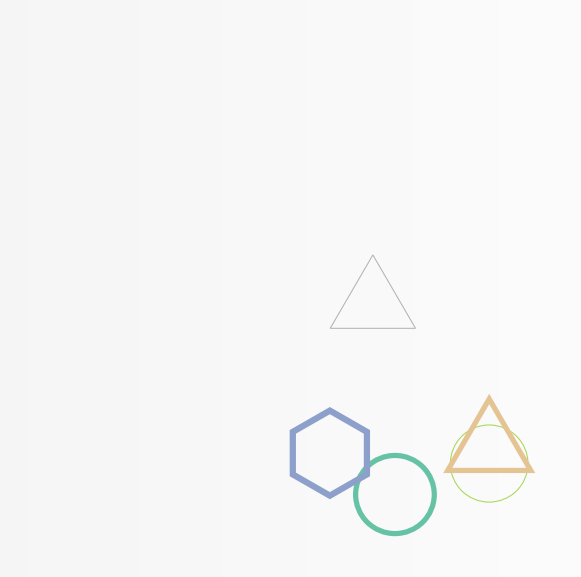[{"shape": "circle", "thickness": 2.5, "radius": 0.34, "center": [0.679, 0.143]}, {"shape": "hexagon", "thickness": 3, "radius": 0.37, "center": [0.568, 0.214]}, {"shape": "circle", "thickness": 0.5, "radius": 0.33, "center": [0.842, 0.196]}, {"shape": "triangle", "thickness": 2.5, "radius": 0.41, "center": [0.842, 0.226]}, {"shape": "triangle", "thickness": 0.5, "radius": 0.42, "center": [0.641, 0.473]}]